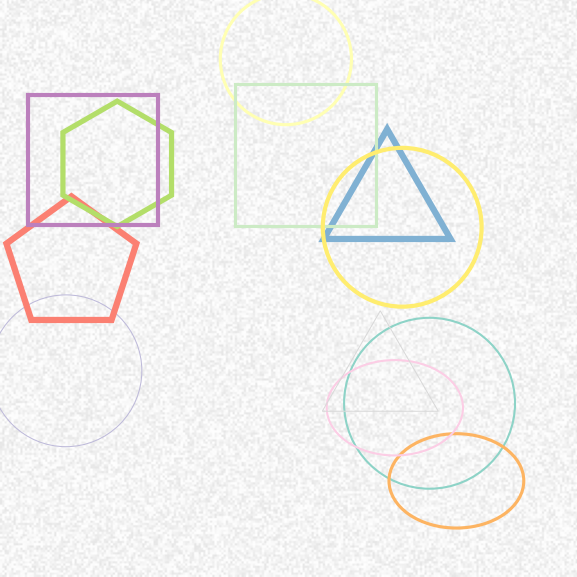[{"shape": "circle", "thickness": 1, "radius": 0.74, "center": [0.744, 0.301]}, {"shape": "circle", "thickness": 1.5, "radius": 0.57, "center": [0.495, 0.897]}, {"shape": "circle", "thickness": 0.5, "radius": 0.66, "center": [0.114, 0.357]}, {"shape": "pentagon", "thickness": 3, "radius": 0.59, "center": [0.124, 0.541]}, {"shape": "triangle", "thickness": 3, "radius": 0.63, "center": [0.67, 0.649]}, {"shape": "oval", "thickness": 1.5, "radius": 0.58, "center": [0.79, 0.166]}, {"shape": "hexagon", "thickness": 2.5, "radius": 0.54, "center": [0.203, 0.715]}, {"shape": "oval", "thickness": 1, "radius": 0.59, "center": [0.684, 0.293]}, {"shape": "triangle", "thickness": 0.5, "radius": 0.58, "center": [0.658, 0.345]}, {"shape": "square", "thickness": 2, "radius": 0.57, "center": [0.161, 0.722]}, {"shape": "square", "thickness": 1.5, "radius": 0.61, "center": [0.529, 0.731]}, {"shape": "circle", "thickness": 2, "radius": 0.69, "center": [0.696, 0.606]}]